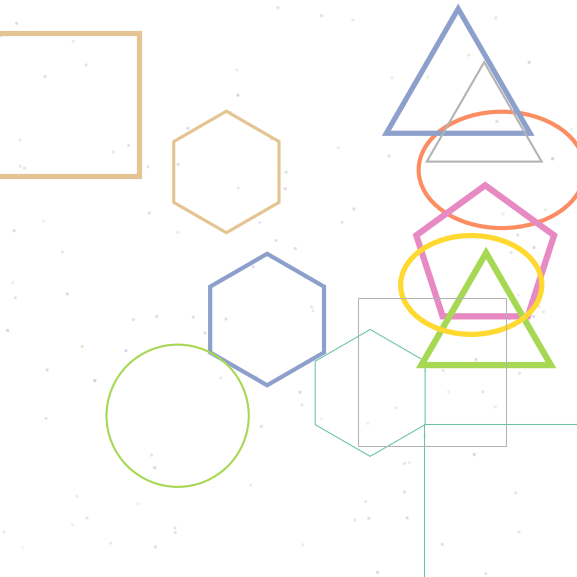[{"shape": "hexagon", "thickness": 0.5, "radius": 0.55, "center": [0.641, 0.319]}, {"shape": "square", "thickness": 0.5, "radius": 0.67, "center": [0.867, 0.132]}, {"shape": "oval", "thickness": 2, "radius": 0.72, "center": [0.869, 0.705]}, {"shape": "hexagon", "thickness": 2, "radius": 0.57, "center": [0.463, 0.446]}, {"shape": "triangle", "thickness": 2.5, "radius": 0.72, "center": [0.793, 0.84]}, {"shape": "pentagon", "thickness": 3, "radius": 0.63, "center": [0.84, 0.553]}, {"shape": "triangle", "thickness": 3, "radius": 0.65, "center": [0.842, 0.432]}, {"shape": "circle", "thickness": 1, "radius": 0.62, "center": [0.308, 0.279]}, {"shape": "oval", "thickness": 2.5, "radius": 0.61, "center": [0.816, 0.506]}, {"shape": "square", "thickness": 2.5, "radius": 0.62, "center": [0.117, 0.819]}, {"shape": "hexagon", "thickness": 1.5, "radius": 0.53, "center": [0.392, 0.701]}, {"shape": "triangle", "thickness": 1, "radius": 0.57, "center": [0.838, 0.777]}, {"shape": "square", "thickness": 0.5, "radius": 0.64, "center": [0.748, 0.355]}]